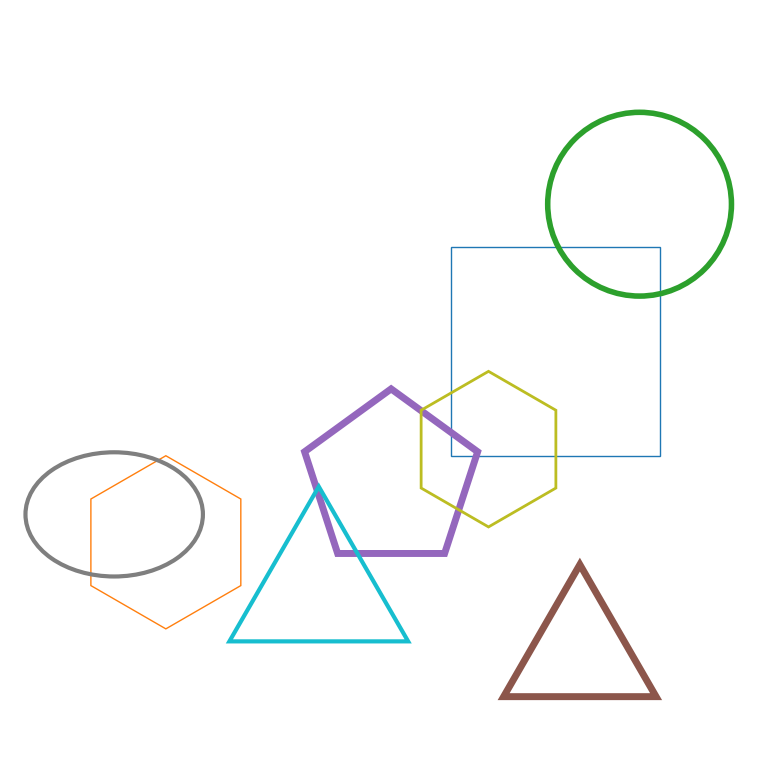[{"shape": "square", "thickness": 0.5, "radius": 0.68, "center": [0.721, 0.543]}, {"shape": "hexagon", "thickness": 0.5, "radius": 0.56, "center": [0.215, 0.296]}, {"shape": "circle", "thickness": 2, "radius": 0.6, "center": [0.831, 0.735]}, {"shape": "pentagon", "thickness": 2.5, "radius": 0.59, "center": [0.508, 0.377]}, {"shape": "triangle", "thickness": 2.5, "radius": 0.57, "center": [0.753, 0.152]}, {"shape": "oval", "thickness": 1.5, "radius": 0.58, "center": [0.148, 0.332]}, {"shape": "hexagon", "thickness": 1, "radius": 0.51, "center": [0.634, 0.417]}, {"shape": "triangle", "thickness": 1.5, "radius": 0.67, "center": [0.414, 0.234]}]